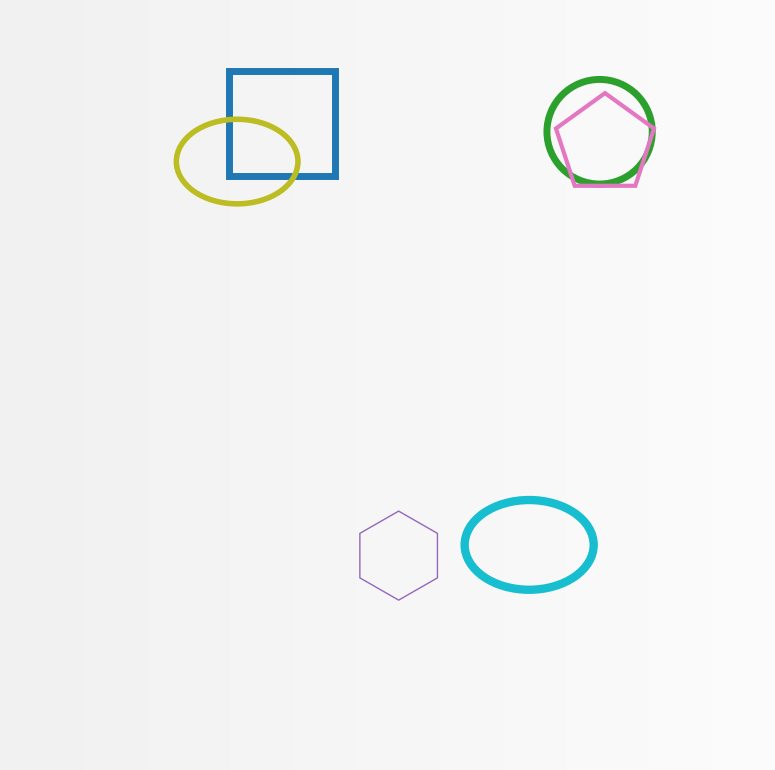[{"shape": "square", "thickness": 2.5, "radius": 0.34, "center": [0.364, 0.839]}, {"shape": "circle", "thickness": 2.5, "radius": 0.34, "center": [0.774, 0.829]}, {"shape": "hexagon", "thickness": 0.5, "radius": 0.29, "center": [0.514, 0.278]}, {"shape": "pentagon", "thickness": 1.5, "radius": 0.33, "center": [0.781, 0.813]}, {"shape": "oval", "thickness": 2, "radius": 0.39, "center": [0.306, 0.79]}, {"shape": "oval", "thickness": 3, "radius": 0.42, "center": [0.683, 0.292]}]